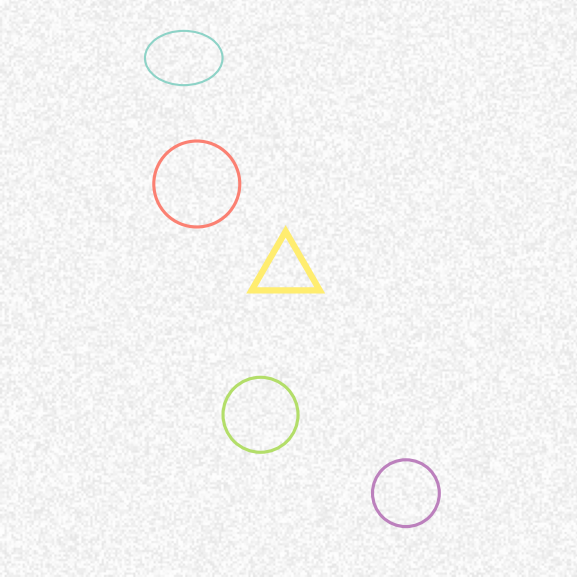[{"shape": "oval", "thickness": 1, "radius": 0.34, "center": [0.318, 0.899]}, {"shape": "circle", "thickness": 1.5, "radius": 0.37, "center": [0.341, 0.681]}, {"shape": "circle", "thickness": 1.5, "radius": 0.32, "center": [0.451, 0.281]}, {"shape": "circle", "thickness": 1.5, "radius": 0.29, "center": [0.703, 0.145]}, {"shape": "triangle", "thickness": 3, "radius": 0.34, "center": [0.495, 0.53]}]